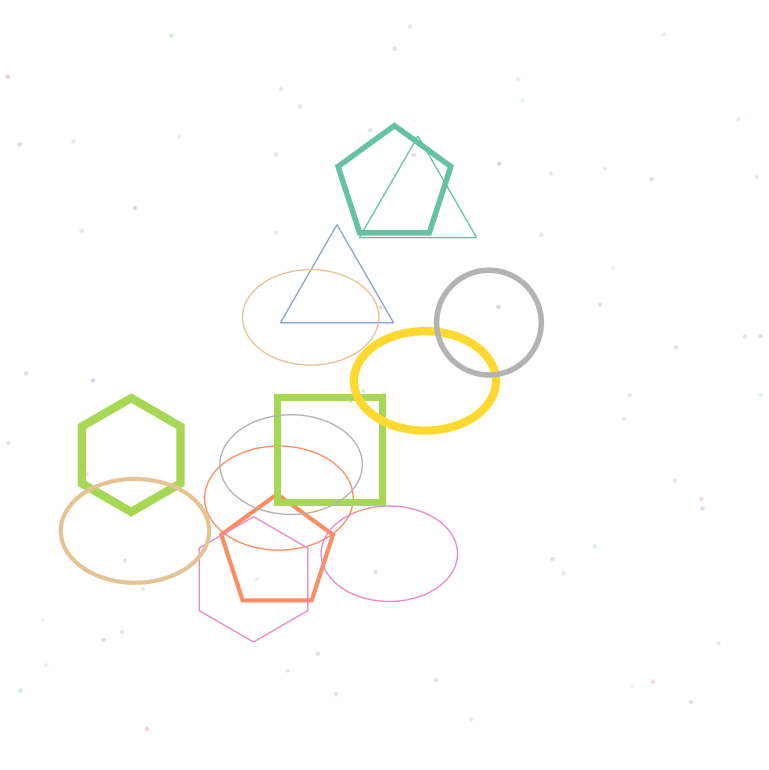[{"shape": "pentagon", "thickness": 2, "radius": 0.38, "center": [0.512, 0.76]}, {"shape": "triangle", "thickness": 0.5, "radius": 0.44, "center": [0.543, 0.735]}, {"shape": "oval", "thickness": 0.5, "radius": 0.48, "center": [0.362, 0.353]}, {"shape": "pentagon", "thickness": 1.5, "radius": 0.38, "center": [0.36, 0.282]}, {"shape": "triangle", "thickness": 0.5, "radius": 0.42, "center": [0.438, 0.623]}, {"shape": "hexagon", "thickness": 0.5, "radius": 0.41, "center": [0.329, 0.248]}, {"shape": "oval", "thickness": 0.5, "radius": 0.44, "center": [0.506, 0.281]}, {"shape": "square", "thickness": 2.5, "radius": 0.34, "center": [0.427, 0.416]}, {"shape": "hexagon", "thickness": 3, "radius": 0.37, "center": [0.17, 0.409]}, {"shape": "oval", "thickness": 3, "radius": 0.46, "center": [0.552, 0.505]}, {"shape": "oval", "thickness": 0.5, "radius": 0.44, "center": [0.403, 0.588]}, {"shape": "oval", "thickness": 1.5, "radius": 0.48, "center": [0.175, 0.311]}, {"shape": "oval", "thickness": 0.5, "radius": 0.46, "center": [0.378, 0.397]}, {"shape": "circle", "thickness": 2, "radius": 0.34, "center": [0.635, 0.581]}]